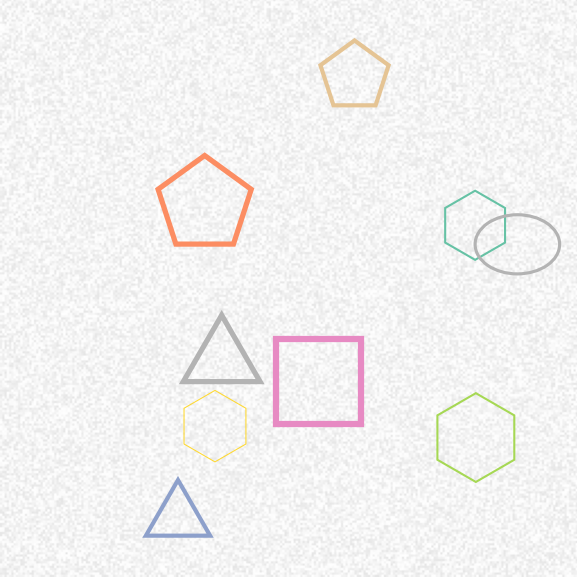[{"shape": "hexagon", "thickness": 1, "radius": 0.3, "center": [0.823, 0.609]}, {"shape": "pentagon", "thickness": 2.5, "radius": 0.42, "center": [0.354, 0.645]}, {"shape": "triangle", "thickness": 2, "radius": 0.32, "center": [0.308, 0.104]}, {"shape": "square", "thickness": 3, "radius": 0.37, "center": [0.552, 0.338]}, {"shape": "hexagon", "thickness": 1, "radius": 0.38, "center": [0.824, 0.241]}, {"shape": "hexagon", "thickness": 0.5, "radius": 0.31, "center": [0.372, 0.261]}, {"shape": "pentagon", "thickness": 2, "radius": 0.31, "center": [0.614, 0.867]}, {"shape": "triangle", "thickness": 2.5, "radius": 0.38, "center": [0.384, 0.377]}, {"shape": "oval", "thickness": 1.5, "radius": 0.37, "center": [0.896, 0.576]}]